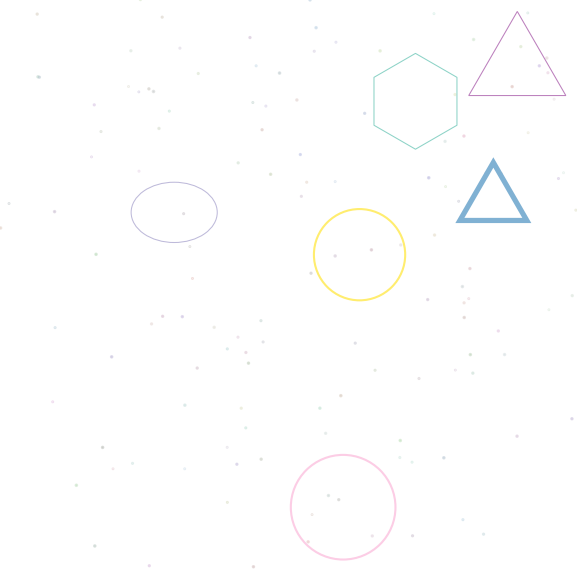[{"shape": "hexagon", "thickness": 0.5, "radius": 0.41, "center": [0.719, 0.824]}, {"shape": "oval", "thickness": 0.5, "radius": 0.37, "center": [0.302, 0.631]}, {"shape": "triangle", "thickness": 2.5, "radius": 0.33, "center": [0.854, 0.651]}, {"shape": "circle", "thickness": 1, "radius": 0.45, "center": [0.594, 0.121]}, {"shape": "triangle", "thickness": 0.5, "radius": 0.49, "center": [0.896, 0.882]}, {"shape": "circle", "thickness": 1, "radius": 0.4, "center": [0.623, 0.558]}]